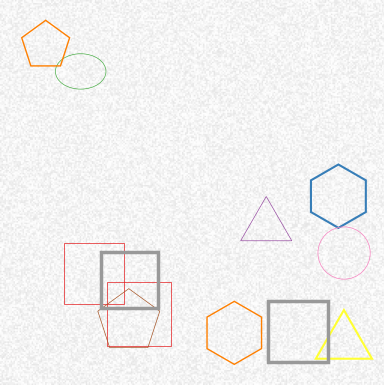[{"shape": "square", "thickness": 0.5, "radius": 0.41, "center": [0.361, 0.184]}, {"shape": "square", "thickness": 0.5, "radius": 0.39, "center": [0.244, 0.29]}, {"shape": "hexagon", "thickness": 1.5, "radius": 0.41, "center": [0.879, 0.49]}, {"shape": "oval", "thickness": 0.5, "radius": 0.33, "center": [0.21, 0.814]}, {"shape": "triangle", "thickness": 0.5, "radius": 0.38, "center": [0.691, 0.413]}, {"shape": "hexagon", "thickness": 1, "radius": 0.41, "center": [0.609, 0.135]}, {"shape": "pentagon", "thickness": 1, "radius": 0.33, "center": [0.119, 0.882]}, {"shape": "triangle", "thickness": 1.5, "radius": 0.42, "center": [0.893, 0.11]}, {"shape": "pentagon", "thickness": 0.5, "radius": 0.42, "center": [0.335, 0.166]}, {"shape": "circle", "thickness": 0.5, "radius": 0.34, "center": [0.894, 0.343]}, {"shape": "square", "thickness": 2.5, "radius": 0.37, "center": [0.337, 0.272]}, {"shape": "square", "thickness": 2.5, "radius": 0.39, "center": [0.775, 0.139]}]